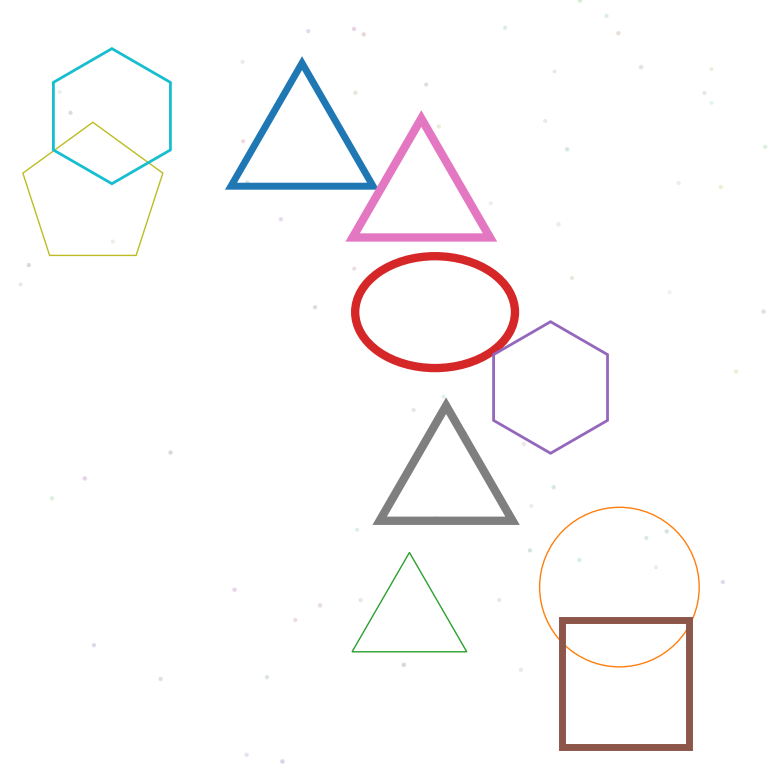[{"shape": "triangle", "thickness": 2.5, "radius": 0.53, "center": [0.392, 0.811]}, {"shape": "circle", "thickness": 0.5, "radius": 0.52, "center": [0.804, 0.238]}, {"shape": "triangle", "thickness": 0.5, "radius": 0.43, "center": [0.532, 0.197]}, {"shape": "oval", "thickness": 3, "radius": 0.52, "center": [0.565, 0.595]}, {"shape": "hexagon", "thickness": 1, "radius": 0.43, "center": [0.715, 0.497]}, {"shape": "square", "thickness": 2.5, "radius": 0.41, "center": [0.813, 0.112]}, {"shape": "triangle", "thickness": 3, "radius": 0.51, "center": [0.547, 0.743]}, {"shape": "triangle", "thickness": 3, "radius": 0.5, "center": [0.579, 0.373]}, {"shape": "pentagon", "thickness": 0.5, "radius": 0.48, "center": [0.121, 0.746]}, {"shape": "hexagon", "thickness": 1, "radius": 0.44, "center": [0.145, 0.849]}]